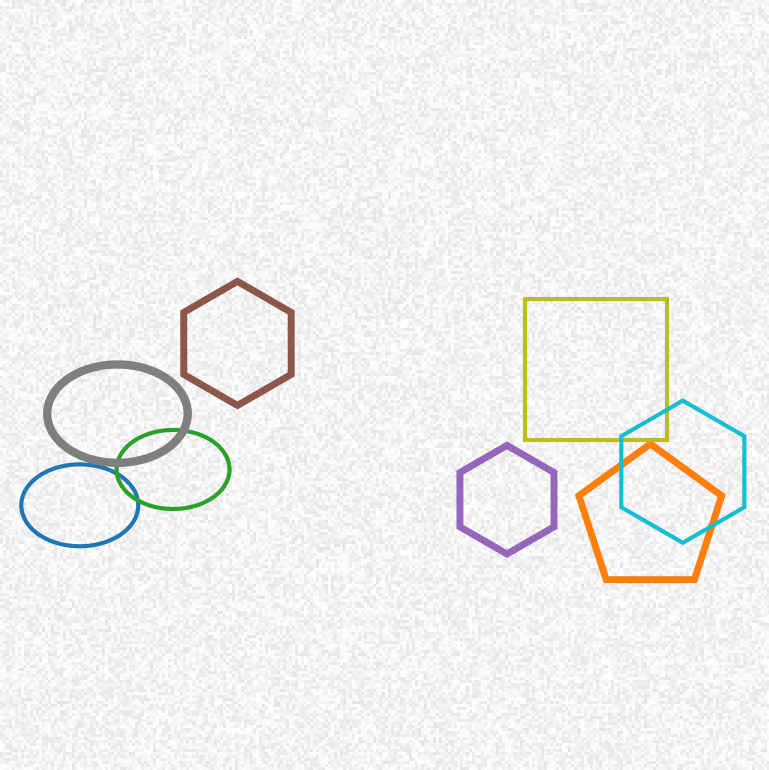[{"shape": "oval", "thickness": 1.5, "radius": 0.38, "center": [0.104, 0.344]}, {"shape": "pentagon", "thickness": 2.5, "radius": 0.49, "center": [0.845, 0.326]}, {"shape": "oval", "thickness": 1.5, "radius": 0.37, "center": [0.225, 0.39]}, {"shape": "hexagon", "thickness": 2.5, "radius": 0.35, "center": [0.658, 0.351]}, {"shape": "hexagon", "thickness": 2.5, "radius": 0.4, "center": [0.308, 0.554]}, {"shape": "oval", "thickness": 3, "radius": 0.46, "center": [0.153, 0.463]}, {"shape": "square", "thickness": 1.5, "radius": 0.46, "center": [0.774, 0.52]}, {"shape": "hexagon", "thickness": 1.5, "radius": 0.46, "center": [0.887, 0.387]}]